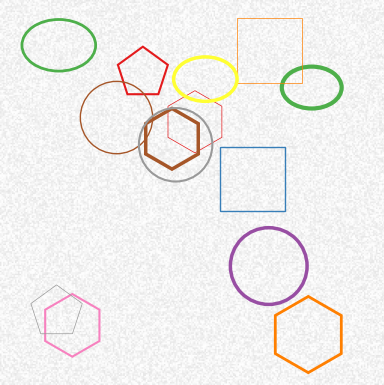[{"shape": "hexagon", "thickness": 0.5, "radius": 0.4, "center": [0.506, 0.684]}, {"shape": "pentagon", "thickness": 1.5, "radius": 0.34, "center": [0.371, 0.81]}, {"shape": "square", "thickness": 1, "radius": 0.42, "center": [0.656, 0.536]}, {"shape": "oval", "thickness": 2, "radius": 0.48, "center": [0.153, 0.882]}, {"shape": "oval", "thickness": 3, "radius": 0.39, "center": [0.81, 0.773]}, {"shape": "circle", "thickness": 2.5, "radius": 0.5, "center": [0.698, 0.309]}, {"shape": "square", "thickness": 0.5, "radius": 0.42, "center": [0.7, 0.869]}, {"shape": "hexagon", "thickness": 2, "radius": 0.49, "center": [0.801, 0.131]}, {"shape": "oval", "thickness": 2.5, "radius": 0.41, "center": [0.533, 0.794]}, {"shape": "hexagon", "thickness": 2.5, "radius": 0.39, "center": [0.447, 0.639]}, {"shape": "circle", "thickness": 1, "radius": 0.47, "center": [0.303, 0.695]}, {"shape": "hexagon", "thickness": 1.5, "radius": 0.41, "center": [0.188, 0.155]}, {"shape": "circle", "thickness": 1.5, "radius": 0.48, "center": [0.456, 0.624]}, {"shape": "pentagon", "thickness": 0.5, "radius": 0.35, "center": [0.147, 0.19]}]